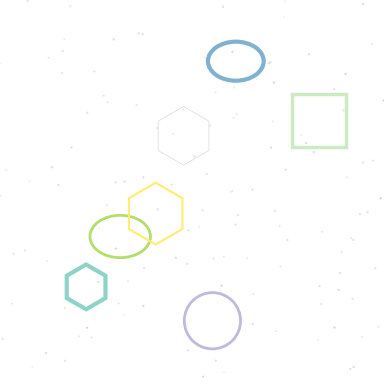[{"shape": "hexagon", "thickness": 3, "radius": 0.29, "center": [0.224, 0.255]}, {"shape": "circle", "thickness": 2, "radius": 0.37, "center": [0.552, 0.167]}, {"shape": "oval", "thickness": 3, "radius": 0.36, "center": [0.612, 0.841]}, {"shape": "oval", "thickness": 2, "radius": 0.39, "center": [0.312, 0.386]}, {"shape": "hexagon", "thickness": 0.5, "radius": 0.38, "center": [0.477, 0.647]}, {"shape": "square", "thickness": 2.5, "radius": 0.35, "center": [0.828, 0.687]}, {"shape": "hexagon", "thickness": 1.5, "radius": 0.4, "center": [0.404, 0.445]}]